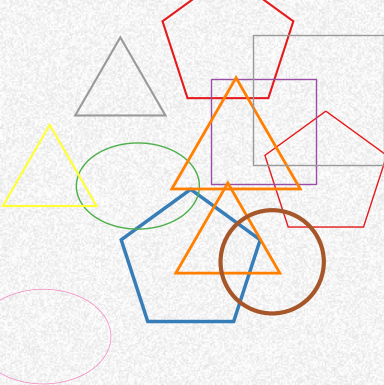[{"shape": "pentagon", "thickness": 1, "radius": 0.83, "center": [0.846, 0.545]}, {"shape": "pentagon", "thickness": 1.5, "radius": 0.89, "center": [0.592, 0.89]}, {"shape": "pentagon", "thickness": 2.5, "radius": 0.95, "center": [0.495, 0.318]}, {"shape": "oval", "thickness": 1, "radius": 0.8, "center": [0.358, 0.517]}, {"shape": "square", "thickness": 1, "radius": 0.68, "center": [0.684, 0.659]}, {"shape": "triangle", "thickness": 2, "radius": 0.96, "center": [0.613, 0.605]}, {"shape": "triangle", "thickness": 2, "radius": 0.78, "center": [0.592, 0.369]}, {"shape": "triangle", "thickness": 1.5, "radius": 0.7, "center": [0.129, 0.535]}, {"shape": "circle", "thickness": 3, "radius": 0.67, "center": [0.707, 0.32]}, {"shape": "oval", "thickness": 0.5, "radius": 0.88, "center": [0.112, 0.126]}, {"shape": "triangle", "thickness": 1.5, "radius": 0.68, "center": [0.313, 0.768]}, {"shape": "square", "thickness": 1, "radius": 0.85, "center": [0.828, 0.74]}]